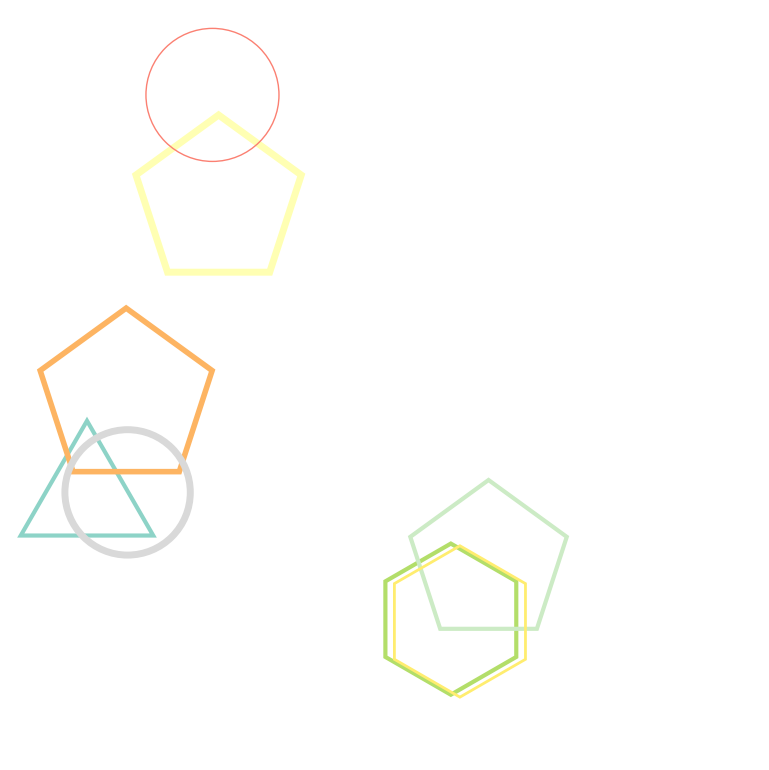[{"shape": "triangle", "thickness": 1.5, "radius": 0.5, "center": [0.113, 0.354]}, {"shape": "pentagon", "thickness": 2.5, "radius": 0.56, "center": [0.284, 0.738]}, {"shape": "circle", "thickness": 0.5, "radius": 0.43, "center": [0.276, 0.877]}, {"shape": "pentagon", "thickness": 2, "radius": 0.59, "center": [0.164, 0.482]}, {"shape": "hexagon", "thickness": 1.5, "radius": 0.49, "center": [0.585, 0.196]}, {"shape": "circle", "thickness": 2.5, "radius": 0.41, "center": [0.166, 0.361]}, {"shape": "pentagon", "thickness": 1.5, "radius": 0.53, "center": [0.634, 0.27]}, {"shape": "hexagon", "thickness": 1, "radius": 0.49, "center": [0.597, 0.193]}]